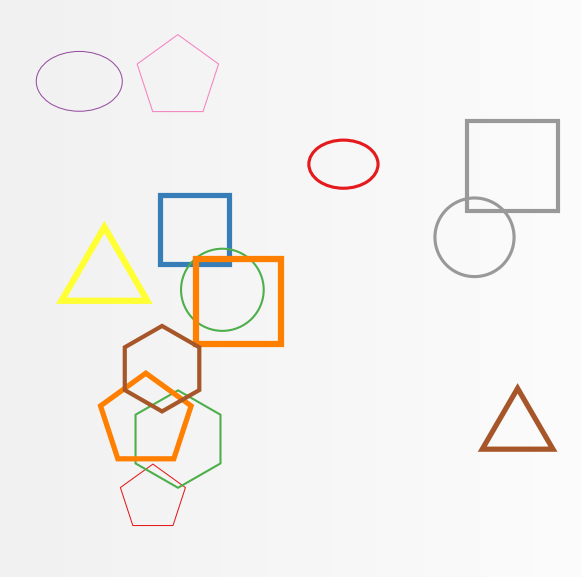[{"shape": "pentagon", "thickness": 0.5, "radius": 0.29, "center": [0.263, 0.137]}, {"shape": "oval", "thickness": 1.5, "radius": 0.3, "center": [0.591, 0.715]}, {"shape": "square", "thickness": 2.5, "radius": 0.3, "center": [0.335, 0.601]}, {"shape": "circle", "thickness": 1, "radius": 0.36, "center": [0.383, 0.497]}, {"shape": "hexagon", "thickness": 1, "radius": 0.42, "center": [0.306, 0.239]}, {"shape": "oval", "thickness": 0.5, "radius": 0.37, "center": [0.136, 0.858]}, {"shape": "pentagon", "thickness": 2.5, "radius": 0.41, "center": [0.251, 0.271]}, {"shape": "square", "thickness": 3, "radius": 0.37, "center": [0.411, 0.477]}, {"shape": "triangle", "thickness": 3, "radius": 0.43, "center": [0.18, 0.521]}, {"shape": "triangle", "thickness": 2.5, "radius": 0.35, "center": [0.891, 0.256]}, {"shape": "hexagon", "thickness": 2, "radius": 0.37, "center": [0.279, 0.361]}, {"shape": "pentagon", "thickness": 0.5, "radius": 0.37, "center": [0.306, 0.865]}, {"shape": "square", "thickness": 2, "radius": 0.39, "center": [0.881, 0.711]}, {"shape": "circle", "thickness": 1.5, "radius": 0.34, "center": [0.816, 0.588]}]